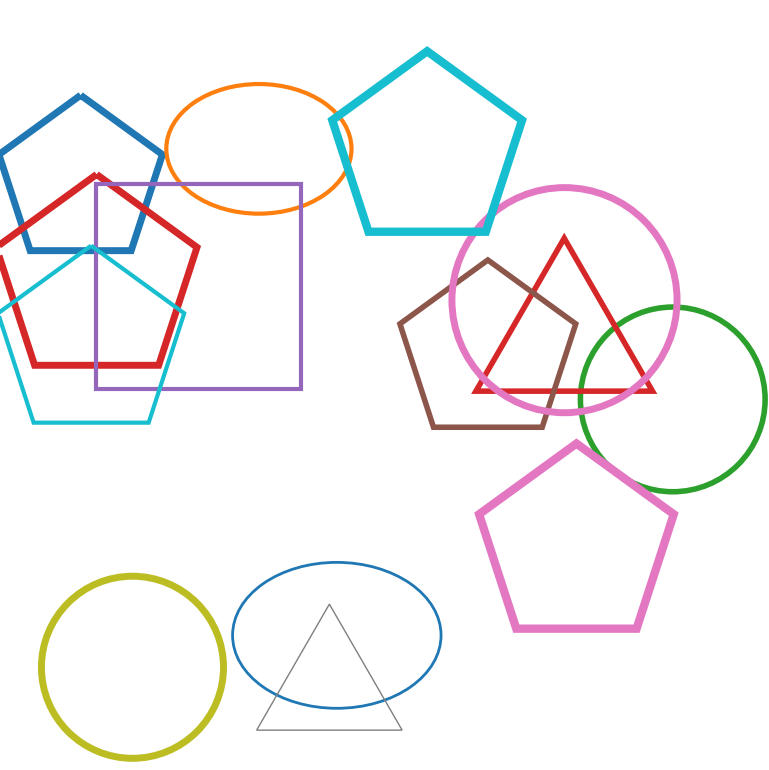[{"shape": "pentagon", "thickness": 2.5, "radius": 0.56, "center": [0.105, 0.765]}, {"shape": "oval", "thickness": 1, "radius": 0.68, "center": [0.437, 0.175]}, {"shape": "oval", "thickness": 1.5, "radius": 0.6, "center": [0.336, 0.807]}, {"shape": "circle", "thickness": 2, "radius": 0.6, "center": [0.874, 0.481]}, {"shape": "pentagon", "thickness": 2.5, "radius": 0.69, "center": [0.126, 0.636]}, {"shape": "triangle", "thickness": 2, "radius": 0.66, "center": [0.733, 0.558]}, {"shape": "square", "thickness": 1.5, "radius": 0.67, "center": [0.257, 0.628]}, {"shape": "pentagon", "thickness": 2, "radius": 0.6, "center": [0.634, 0.542]}, {"shape": "pentagon", "thickness": 3, "radius": 0.66, "center": [0.749, 0.291]}, {"shape": "circle", "thickness": 2.5, "radius": 0.73, "center": [0.733, 0.61]}, {"shape": "triangle", "thickness": 0.5, "radius": 0.55, "center": [0.428, 0.106]}, {"shape": "circle", "thickness": 2.5, "radius": 0.59, "center": [0.172, 0.133]}, {"shape": "pentagon", "thickness": 3, "radius": 0.65, "center": [0.555, 0.804]}, {"shape": "pentagon", "thickness": 1.5, "radius": 0.64, "center": [0.118, 0.554]}]